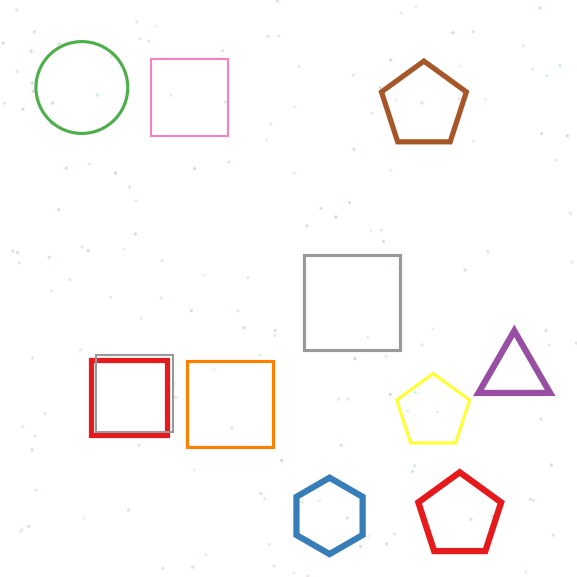[{"shape": "pentagon", "thickness": 3, "radius": 0.38, "center": [0.796, 0.106]}, {"shape": "square", "thickness": 2.5, "radius": 0.33, "center": [0.223, 0.311]}, {"shape": "hexagon", "thickness": 3, "radius": 0.33, "center": [0.571, 0.106]}, {"shape": "circle", "thickness": 1.5, "radius": 0.4, "center": [0.142, 0.848]}, {"shape": "triangle", "thickness": 3, "radius": 0.36, "center": [0.891, 0.355]}, {"shape": "square", "thickness": 1.5, "radius": 0.37, "center": [0.398, 0.299]}, {"shape": "pentagon", "thickness": 1.5, "radius": 0.33, "center": [0.75, 0.286]}, {"shape": "pentagon", "thickness": 2.5, "radius": 0.39, "center": [0.734, 0.816]}, {"shape": "square", "thickness": 1, "radius": 0.33, "center": [0.329, 0.83]}, {"shape": "square", "thickness": 1.5, "radius": 0.41, "center": [0.61, 0.475]}, {"shape": "square", "thickness": 1, "radius": 0.33, "center": [0.233, 0.318]}]